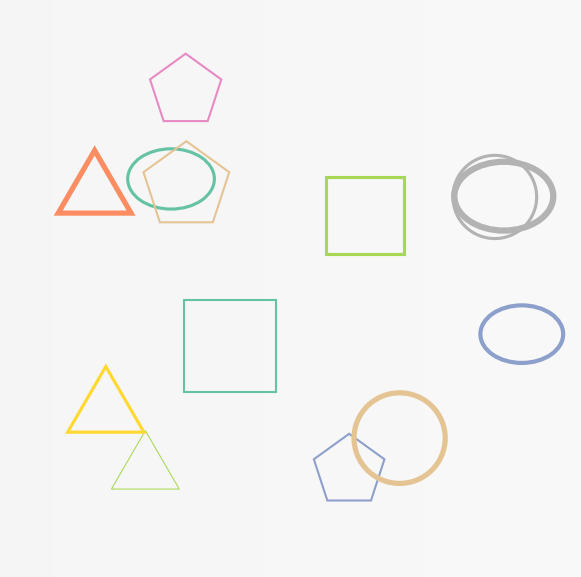[{"shape": "oval", "thickness": 1.5, "radius": 0.37, "center": [0.294, 0.689]}, {"shape": "square", "thickness": 1, "radius": 0.4, "center": [0.396, 0.4]}, {"shape": "triangle", "thickness": 2.5, "radius": 0.36, "center": [0.163, 0.666]}, {"shape": "oval", "thickness": 2, "radius": 0.36, "center": [0.898, 0.421]}, {"shape": "pentagon", "thickness": 1, "radius": 0.32, "center": [0.601, 0.184]}, {"shape": "pentagon", "thickness": 1, "radius": 0.32, "center": [0.319, 0.842]}, {"shape": "triangle", "thickness": 0.5, "radius": 0.34, "center": [0.25, 0.186]}, {"shape": "square", "thickness": 1.5, "radius": 0.34, "center": [0.628, 0.626]}, {"shape": "triangle", "thickness": 1.5, "radius": 0.38, "center": [0.182, 0.289]}, {"shape": "pentagon", "thickness": 1, "radius": 0.39, "center": [0.321, 0.677]}, {"shape": "circle", "thickness": 2.5, "radius": 0.39, "center": [0.687, 0.24]}, {"shape": "oval", "thickness": 3, "radius": 0.43, "center": [0.867, 0.659]}, {"shape": "circle", "thickness": 1.5, "radius": 0.36, "center": [0.851, 0.658]}]